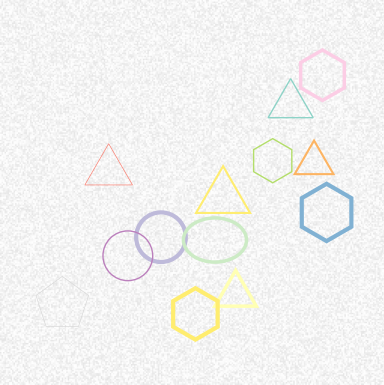[{"shape": "triangle", "thickness": 1, "radius": 0.34, "center": [0.755, 0.728]}, {"shape": "triangle", "thickness": 2.5, "radius": 0.31, "center": [0.612, 0.236]}, {"shape": "circle", "thickness": 3, "radius": 0.32, "center": [0.418, 0.384]}, {"shape": "triangle", "thickness": 0.5, "radius": 0.36, "center": [0.282, 0.555]}, {"shape": "hexagon", "thickness": 3, "radius": 0.37, "center": [0.848, 0.448]}, {"shape": "triangle", "thickness": 1.5, "radius": 0.29, "center": [0.816, 0.577]}, {"shape": "hexagon", "thickness": 1, "radius": 0.29, "center": [0.708, 0.583]}, {"shape": "hexagon", "thickness": 2.5, "radius": 0.33, "center": [0.838, 0.805]}, {"shape": "pentagon", "thickness": 0.5, "radius": 0.36, "center": [0.162, 0.21]}, {"shape": "circle", "thickness": 1, "radius": 0.32, "center": [0.332, 0.336]}, {"shape": "oval", "thickness": 2.5, "radius": 0.41, "center": [0.558, 0.377]}, {"shape": "triangle", "thickness": 1.5, "radius": 0.4, "center": [0.579, 0.487]}, {"shape": "hexagon", "thickness": 3, "radius": 0.33, "center": [0.508, 0.185]}]